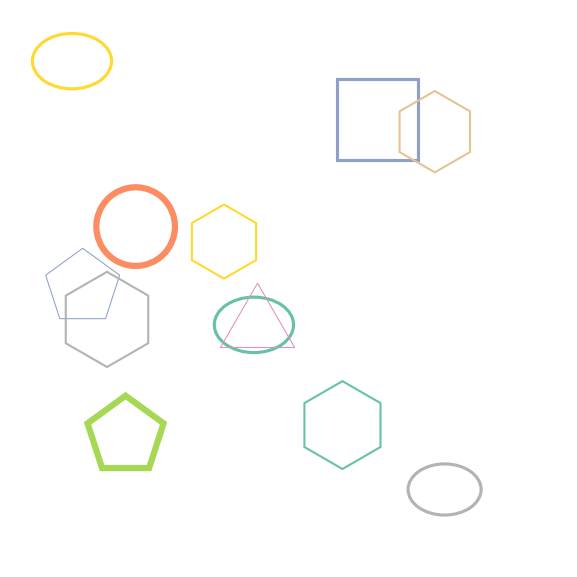[{"shape": "hexagon", "thickness": 1, "radius": 0.38, "center": [0.593, 0.263]}, {"shape": "oval", "thickness": 1.5, "radius": 0.34, "center": [0.44, 0.437]}, {"shape": "circle", "thickness": 3, "radius": 0.34, "center": [0.235, 0.607]}, {"shape": "square", "thickness": 1.5, "radius": 0.35, "center": [0.653, 0.793]}, {"shape": "pentagon", "thickness": 0.5, "radius": 0.34, "center": [0.143, 0.502]}, {"shape": "triangle", "thickness": 0.5, "radius": 0.37, "center": [0.446, 0.435]}, {"shape": "pentagon", "thickness": 3, "radius": 0.35, "center": [0.217, 0.245]}, {"shape": "oval", "thickness": 1.5, "radius": 0.34, "center": [0.125, 0.893]}, {"shape": "hexagon", "thickness": 1, "radius": 0.32, "center": [0.388, 0.581]}, {"shape": "hexagon", "thickness": 1, "radius": 0.35, "center": [0.753, 0.771]}, {"shape": "oval", "thickness": 1.5, "radius": 0.32, "center": [0.77, 0.152]}, {"shape": "hexagon", "thickness": 1, "radius": 0.41, "center": [0.185, 0.446]}]